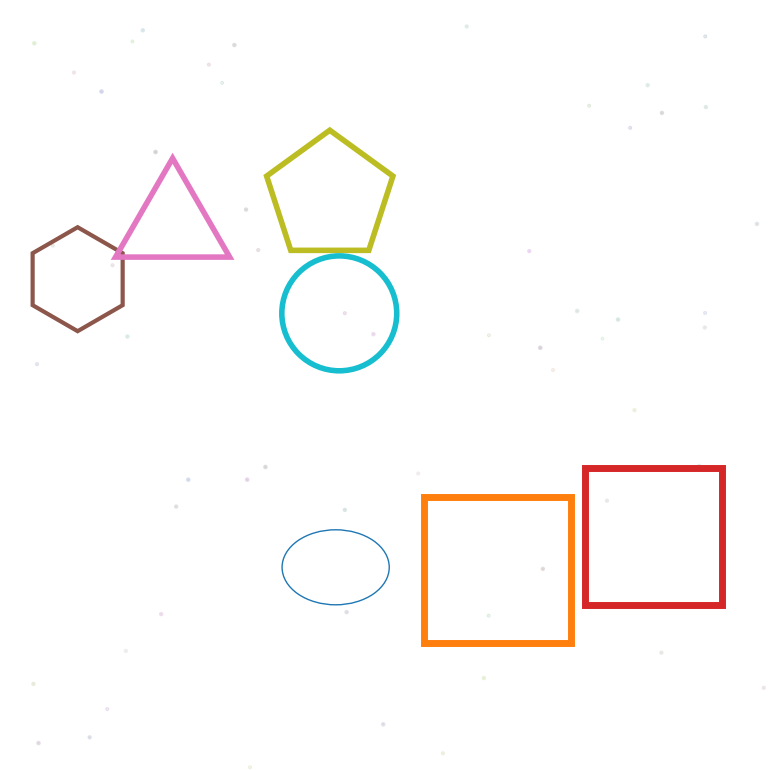[{"shape": "oval", "thickness": 0.5, "radius": 0.35, "center": [0.436, 0.263]}, {"shape": "square", "thickness": 2.5, "radius": 0.48, "center": [0.646, 0.259]}, {"shape": "square", "thickness": 2.5, "radius": 0.45, "center": [0.849, 0.304]}, {"shape": "hexagon", "thickness": 1.5, "radius": 0.34, "center": [0.101, 0.637]}, {"shape": "triangle", "thickness": 2, "radius": 0.43, "center": [0.224, 0.709]}, {"shape": "pentagon", "thickness": 2, "radius": 0.43, "center": [0.428, 0.745]}, {"shape": "circle", "thickness": 2, "radius": 0.37, "center": [0.441, 0.593]}]